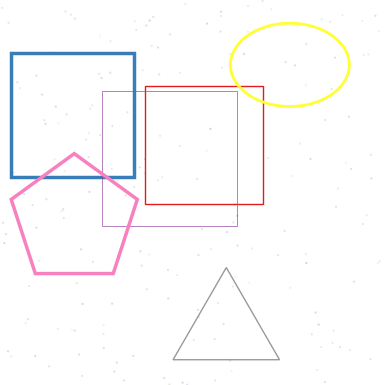[{"shape": "square", "thickness": 1, "radius": 0.77, "center": [0.529, 0.624]}, {"shape": "square", "thickness": 2.5, "radius": 0.8, "center": [0.189, 0.701]}, {"shape": "square", "thickness": 0.5, "radius": 0.88, "center": [0.44, 0.589]}, {"shape": "oval", "thickness": 2, "radius": 0.77, "center": [0.753, 0.832]}, {"shape": "pentagon", "thickness": 2.5, "radius": 0.86, "center": [0.193, 0.429]}, {"shape": "triangle", "thickness": 1, "radius": 0.8, "center": [0.588, 0.145]}]